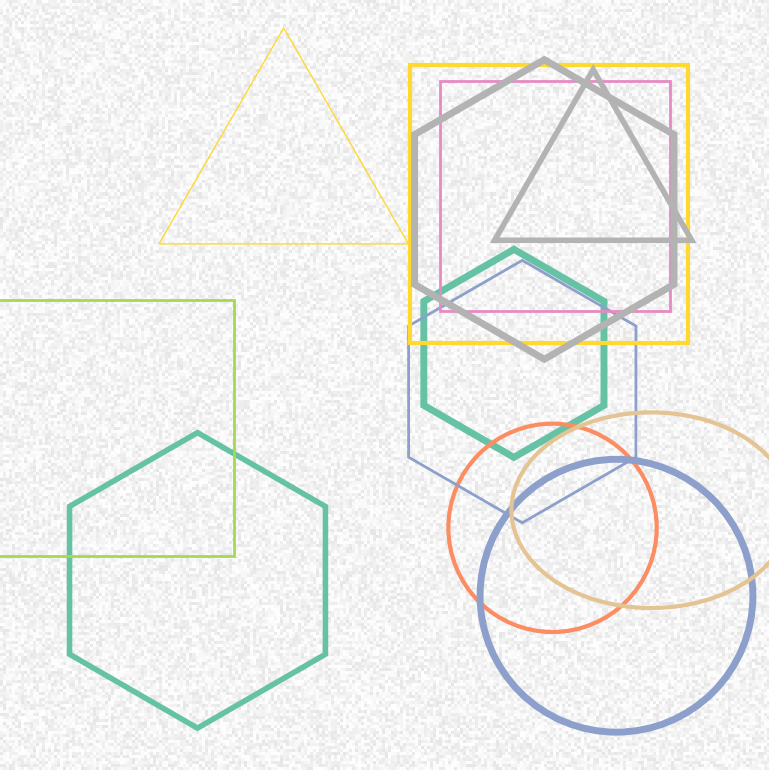[{"shape": "hexagon", "thickness": 2, "radius": 0.96, "center": [0.256, 0.246]}, {"shape": "hexagon", "thickness": 2.5, "radius": 0.68, "center": [0.667, 0.541]}, {"shape": "circle", "thickness": 1.5, "radius": 0.68, "center": [0.718, 0.315]}, {"shape": "hexagon", "thickness": 1, "radius": 0.85, "center": [0.678, 0.491]}, {"shape": "circle", "thickness": 2.5, "radius": 0.89, "center": [0.801, 0.226]}, {"shape": "square", "thickness": 1, "radius": 0.75, "center": [0.721, 0.745]}, {"shape": "square", "thickness": 1, "radius": 0.83, "center": [0.138, 0.444]}, {"shape": "triangle", "thickness": 0.5, "radius": 0.94, "center": [0.368, 0.777]}, {"shape": "square", "thickness": 1.5, "radius": 0.9, "center": [0.713, 0.735]}, {"shape": "oval", "thickness": 1.5, "radius": 0.91, "center": [0.846, 0.337]}, {"shape": "hexagon", "thickness": 2.5, "radius": 0.97, "center": [0.707, 0.728]}, {"shape": "triangle", "thickness": 2, "radius": 0.74, "center": [0.77, 0.762]}]